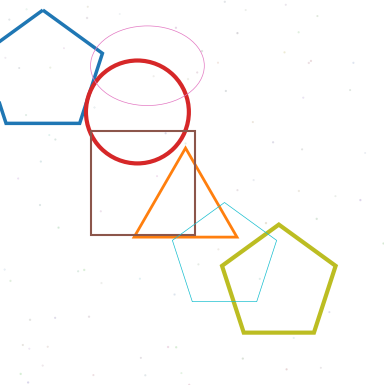[{"shape": "pentagon", "thickness": 2.5, "radius": 0.81, "center": [0.111, 0.811]}, {"shape": "triangle", "thickness": 2, "radius": 0.77, "center": [0.482, 0.461]}, {"shape": "circle", "thickness": 3, "radius": 0.67, "center": [0.357, 0.709]}, {"shape": "square", "thickness": 1.5, "radius": 0.67, "center": [0.372, 0.525]}, {"shape": "oval", "thickness": 0.5, "radius": 0.74, "center": [0.383, 0.829]}, {"shape": "pentagon", "thickness": 3, "radius": 0.78, "center": [0.724, 0.262]}, {"shape": "pentagon", "thickness": 0.5, "radius": 0.71, "center": [0.583, 0.332]}]